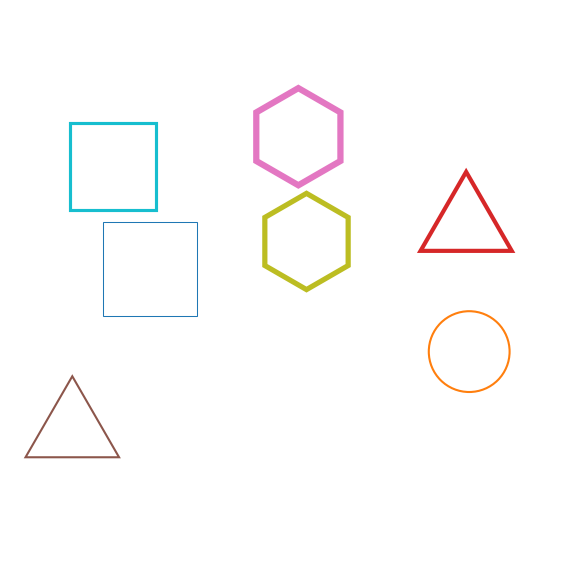[{"shape": "square", "thickness": 0.5, "radius": 0.41, "center": [0.26, 0.534]}, {"shape": "circle", "thickness": 1, "radius": 0.35, "center": [0.812, 0.39]}, {"shape": "triangle", "thickness": 2, "radius": 0.46, "center": [0.807, 0.61]}, {"shape": "triangle", "thickness": 1, "radius": 0.47, "center": [0.125, 0.254]}, {"shape": "hexagon", "thickness": 3, "radius": 0.42, "center": [0.517, 0.762]}, {"shape": "hexagon", "thickness": 2.5, "radius": 0.42, "center": [0.531, 0.581]}, {"shape": "square", "thickness": 1.5, "radius": 0.37, "center": [0.196, 0.711]}]